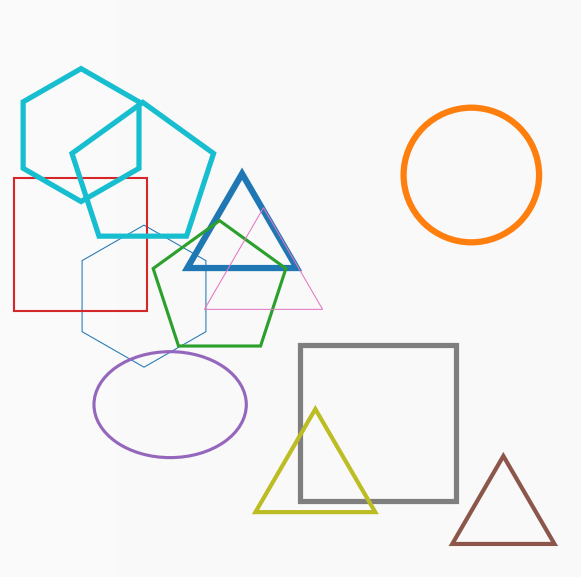[{"shape": "triangle", "thickness": 3, "radius": 0.54, "center": [0.416, 0.589]}, {"shape": "hexagon", "thickness": 0.5, "radius": 0.62, "center": [0.248, 0.486]}, {"shape": "circle", "thickness": 3, "radius": 0.58, "center": [0.811, 0.696]}, {"shape": "pentagon", "thickness": 1.5, "radius": 0.6, "center": [0.378, 0.497]}, {"shape": "square", "thickness": 1, "radius": 0.58, "center": [0.138, 0.576]}, {"shape": "oval", "thickness": 1.5, "radius": 0.66, "center": [0.293, 0.298]}, {"shape": "triangle", "thickness": 2, "radius": 0.51, "center": [0.866, 0.108]}, {"shape": "triangle", "thickness": 0.5, "radius": 0.59, "center": [0.453, 0.522]}, {"shape": "square", "thickness": 2.5, "radius": 0.67, "center": [0.65, 0.267]}, {"shape": "triangle", "thickness": 2, "radius": 0.59, "center": [0.543, 0.172]}, {"shape": "hexagon", "thickness": 2.5, "radius": 0.58, "center": [0.139, 0.765]}, {"shape": "pentagon", "thickness": 2.5, "radius": 0.64, "center": [0.246, 0.694]}]